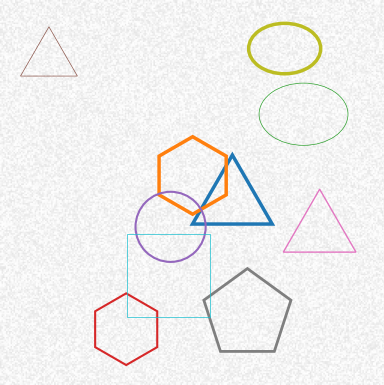[{"shape": "triangle", "thickness": 2.5, "radius": 0.6, "center": [0.604, 0.478]}, {"shape": "hexagon", "thickness": 2.5, "radius": 0.5, "center": [0.5, 0.544]}, {"shape": "oval", "thickness": 0.5, "radius": 0.58, "center": [0.788, 0.703]}, {"shape": "hexagon", "thickness": 1.5, "radius": 0.47, "center": [0.328, 0.145]}, {"shape": "circle", "thickness": 1.5, "radius": 0.46, "center": [0.443, 0.411]}, {"shape": "triangle", "thickness": 0.5, "radius": 0.43, "center": [0.127, 0.845]}, {"shape": "triangle", "thickness": 1, "radius": 0.54, "center": [0.83, 0.4]}, {"shape": "pentagon", "thickness": 2, "radius": 0.59, "center": [0.643, 0.183]}, {"shape": "oval", "thickness": 2.5, "radius": 0.47, "center": [0.739, 0.874]}, {"shape": "square", "thickness": 0.5, "radius": 0.54, "center": [0.437, 0.284]}]